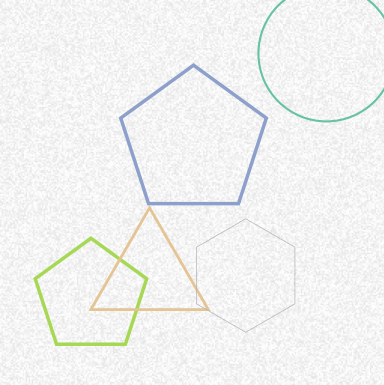[{"shape": "circle", "thickness": 1.5, "radius": 0.88, "center": [0.848, 0.861]}, {"shape": "pentagon", "thickness": 2.5, "radius": 0.99, "center": [0.503, 0.632]}, {"shape": "pentagon", "thickness": 2.5, "radius": 0.76, "center": [0.236, 0.229]}, {"shape": "triangle", "thickness": 2, "radius": 0.88, "center": [0.389, 0.284]}, {"shape": "hexagon", "thickness": 0.5, "radius": 0.74, "center": [0.638, 0.284]}]